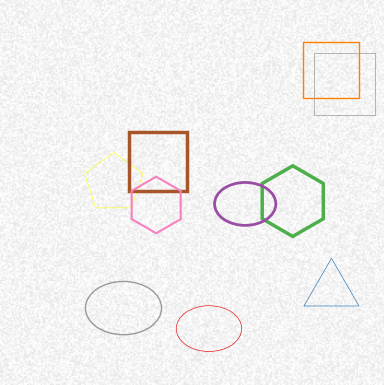[{"shape": "oval", "thickness": 0.5, "radius": 0.42, "center": [0.543, 0.147]}, {"shape": "triangle", "thickness": 0.5, "radius": 0.41, "center": [0.861, 0.247]}, {"shape": "hexagon", "thickness": 2.5, "radius": 0.46, "center": [0.76, 0.478]}, {"shape": "oval", "thickness": 2, "radius": 0.4, "center": [0.637, 0.47]}, {"shape": "square", "thickness": 1, "radius": 0.37, "center": [0.859, 0.818]}, {"shape": "pentagon", "thickness": 0.5, "radius": 0.4, "center": [0.295, 0.525]}, {"shape": "square", "thickness": 2.5, "radius": 0.38, "center": [0.41, 0.581]}, {"shape": "hexagon", "thickness": 1.5, "radius": 0.37, "center": [0.406, 0.468]}, {"shape": "square", "thickness": 0.5, "radius": 0.4, "center": [0.895, 0.782]}, {"shape": "oval", "thickness": 1, "radius": 0.49, "center": [0.321, 0.2]}]